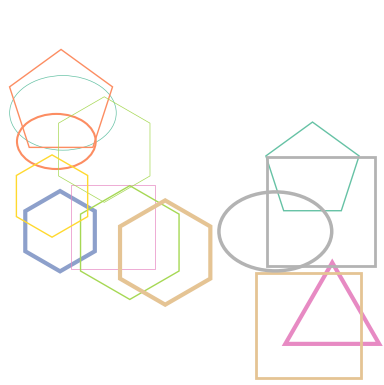[{"shape": "pentagon", "thickness": 1, "radius": 0.64, "center": [0.812, 0.556]}, {"shape": "oval", "thickness": 0.5, "radius": 0.69, "center": [0.163, 0.707]}, {"shape": "oval", "thickness": 1.5, "radius": 0.51, "center": [0.146, 0.633]}, {"shape": "pentagon", "thickness": 1, "radius": 0.7, "center": [0.159, 0.731]}, {"shape": "hexagon", "thickness": 3, "radius": 0.52, "center": [0.156, 0.4]}, {"shape": "triangle", "thickness": 3, "radius": 0.7, "center": [0.863, 0.177]}, {"shape": "square", "thickness": 0.5, "radius": 0.55, "center": [0.294, 0.41]}, {"shape": "hexagon", "thickness": 0.5, "radius": 0.69, "center": [0.271, 0.612]}, {"shape": "hexagon", "thickness": 1, "radius": 0.74, "center": [0.337, 0.37]}, {"shape": "hexagon", "thickness": 1, "radius": 0.53, "center": [0.135, 0.491]}, {"shape": "square", "thickness": 2, "radius": 0.68, "center": [0.801, 0.155]}, {"shape": "hexagon", "thickness": 3, "radius": 0.68, "center": [0.429, 0.344]}, {"shape": "square", "thickness": 2, "radius": 0.7, "center": [0.833, 0.451]}, {"shape": "oval", "thickness": 2.5, "radius": 0.73, "center": [0.715, 0.399]}]